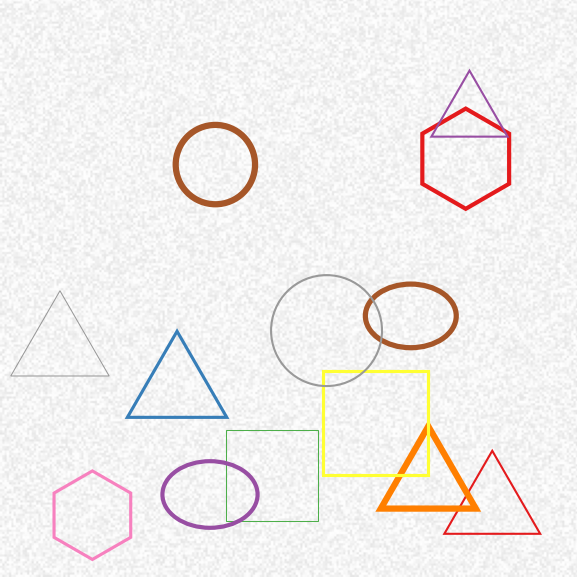[{"shape": "hexagon", "thickness": 2, "radius": 0.43, "center": [0.806, 0.724]}, {"shape": "triangle", "thickness": 1, "radius": 0.48, "center": [0.852, 0.123]}, {"shape": "triangle", "thickness": 1.5, "radius": 0.5, "center": [0.307, 0.326]}, {"shape": "square", "thickness": 0.5, "radius": 0.4, "center": [0.471, 0.176]}, {"shape": "triangle", "thickness": 1, "radius": 0.38, "center": [0.813, 0.801]}, {"shape": "oval", "thickness": 2, "radius": 0.41, "center": [0.364, 0.143]}, {"shape": "triangle", "thickness": 3, "radius": 0.47, "center": [0.742, 0.166]}, {"shape": "square", "thickness": 1.5, "radius": 0.45, "center": [0.65, 0.267]}, {"shape": "circle", "thickness": 3, "radius": 0.34, "center": [0.373, 0.714]}, {"shape": "oval", "thickness": 2.5, "radius": 0.39, "center": [0.711, 0.452]}, {"shape": "hexagon", "thickness": 1.5, "radius": 0.38, "center": [0.16, 0.107]}, {"shape": "circle", "thickness": 1, "radius": 0.48, "center": [0.565, 0.427]}, {"shape": "triangle", "thickness": 0.5, "radius": 0.49, "center": [0.104, 0.397]}]